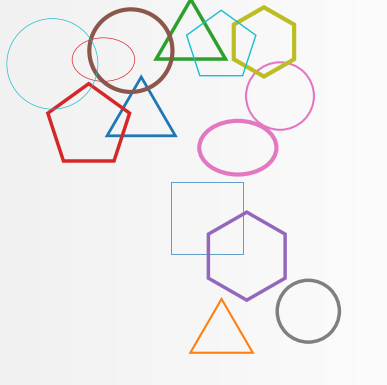[{"shape": "triangle", "thickness": 2, "radius": 0.51, "center": [0.364, 0.698]}, {"shape": "square", "thickness": 0.5, "radius": 0.46, "center": [0.533, 0.434]}, {"shape": "triangle", "thickness": 1.5, "radius": 0.47, "center": [0.572, 0.13]}, {"shape": "triangle", "thickness": 2.5, "radius": 0.52, "center": [0.492, 0.898]}, {"shape": "oval", "thickness": 0.5, "radius": 0.4, "center": [0.267, 0.845]}, {"shape": "pentagon", "thickness": 2.5, "radius": 0.55, "center": [0.229, 0.672]}, {"shape": "hexagon", "thickness": 2.5, "radius": 0.57, "center": [0.637, 0.335]}, {"shape": "circle", "thickness": 3, "radius": 0.54, "center": [0.338, 0.868]}, {"shape": "oval", "thickness": 3, "radius": 0.5, "center": [0.614, 0.616]}, {"shape": "circle", "thickness": 1.5, "radius": 0.44, "center": [0.723, 0.751]}, {"shape": "circle", "thickness": 2.5, "radius": 0.4, "center": [0.796, 0.192]}, {"shape": "hexagon", "thickness": 3, "radius": 0.45, "center": [0.681, 0.891]}, {"shape": "circle", "thickness": 0.5, "radius": 0.59, "center": [0.135, 0.834]}, {"shape": "pentagon", "thickness": 1, "radius": 0.47, "center": [0.571, 0.879]}]